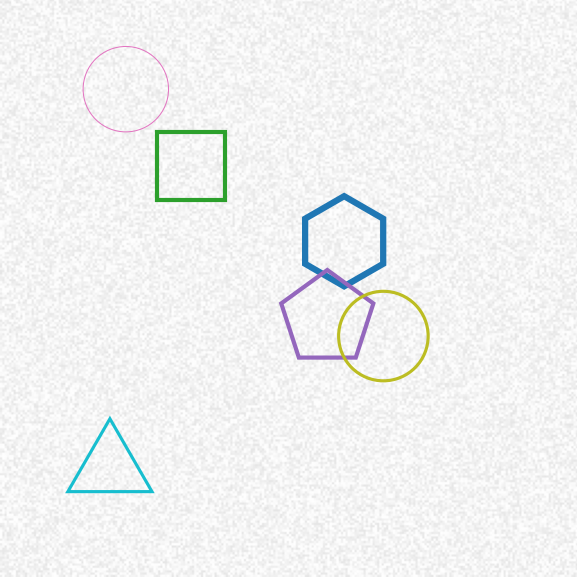[{"shape": "hexagon", "thickness": 3, "radius": 0.39, "center": [0.596, 0.581]}, {"shape": "square", "thickness": 2, "radius": 0.29, "center": [0.33, 0.712]}, {"shape": "pentagon", "thickness": 2, "radius": 0.42, "center": [0.567, 0.448]}, {"shape": "circle", "thickness": 0.5, "radius": 0.37, "center": [0.218, 0.845]}, {"shape": "circle", "thickness": 1.5, "radius": 0.39, "center": [0.664, 0.417]}, {"shape": "triangle", "thickness": 1.5, "radius": 0.42, "center": [0.19, 0.19]}]